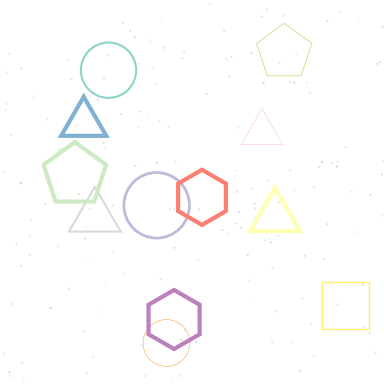[{"shape": "circle", "thickness": 1.5, "radius": 0.36, "center": [0.282, 0.818]}, {"shape": "triangle", "thickness": 3, "radius": 0.37, "center": [0.714, 0.437]}, {"shape": "circle", "thickness": 2, "radius": 0.43, "center": [0.407, 0.467]}, {"shape": "hexagon", "thickness": 3, "radius": 0.36, "center": [0.525, 0.487]}, {"shape": "triangle", "thickness": 3, "radius": 0.34, "center": [0.217, 0.681]}, {"shape": "circle", "thickness": 0.5, "radius": 0.3, "center": [0.432, 0.109]}, {"shape": "pentagon", "thickness": 0.5, "radius": 0.38, "center": [0.738, 0.864]}, {"shape": "triangle", "thickness": 0.5, "radius": 0.31, "center": [0.68, 0.656]}, {"shape": "triangle", "thickness": 1.5, "radius": 0.39, "center": [0.246, 0.437]}, {"shape": "hexagon", "thickness": 3, "radius": 0.38, "center": [0.452, 0.17]}, {"shape": "pentagon", "thickness": 3, "radius": 0.43, "center": [0.194, 0.546]}, {"shape": "square", "thickness": 1, "radius": 0.3, "center": [0.897, 0.207]}]